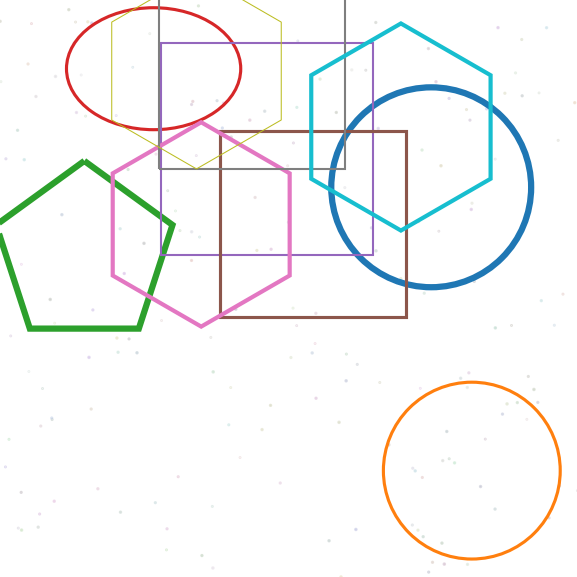[{"shape": "circle", "thickness": 3, "radius": 0.87, "center": [0.747, 0.675]}, {"shape": "circle", "thickness": 1.5, "radius": 0.77, "center": [0.817, 0.184]}, {"shape": "pentagon", "thickness": 3, "radius": 0.8, "center": [0.146, 0.56]}, {"shape": "oval", "thickness": 1.5, "radius": 0.75, "center": [0.266, 0.88]}, {"shape": "square", "thickness": 1, "radius": 0.92, "center": [0.462, 0.741]}, {"shape": "square", "thickness": 1.5, "radius": 0.8, "center": [0.541, 0.612]}, {"shape": "hexagon", "thickness": 2, "radius": 0.88, "center": [0.348, 0.611]}, {"shape": "square", "thickness": 1, "radius": 0.8, "center": [0.436, 0.867]}, {"shape": "hexagon", "thickness": 0.5, "radius": 0.85, "center": [0.34, 0.876]}, {"shape": "hexagon", "thickness": 2, "radius": 0.9, "center": [0.694, 0.779]}]